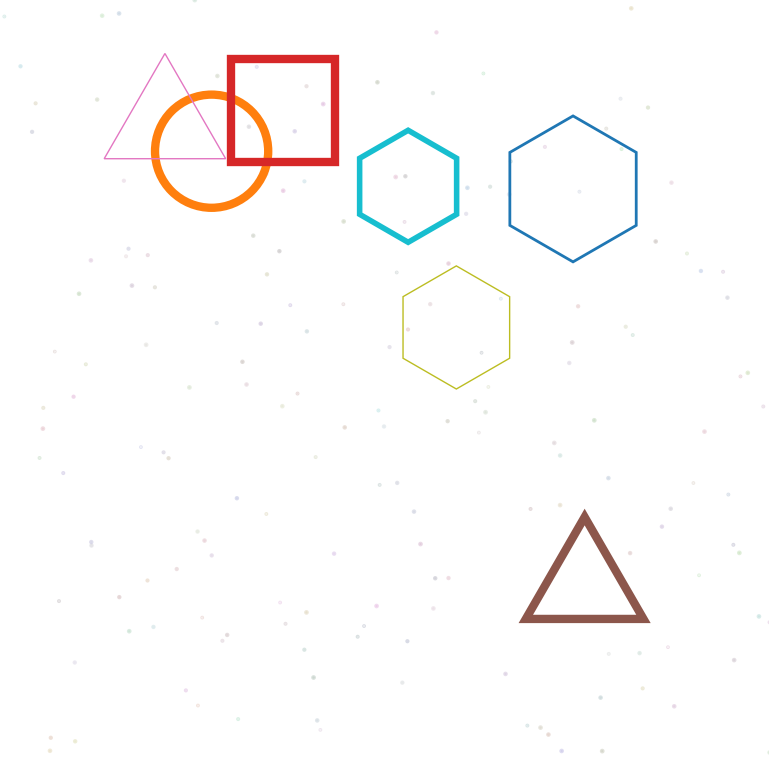[{"shape": "hexagon", "thickness": 1, "radius": 0.47, "center": [0.744, 0.755]}, {"shape": "circle", "thickness": 3, "radius": 0.37, "center": [0.275, 0.804]}, {"shape": "square", "thickness": 3, "radius": 0.34, "center": [0.368, 0.856]}, {"shape": "triangle", "thickness": 3, "radius": 0.44, "center": [0.759, 0.24]}, {"shape": "triangle", "thickness": 0.5, "radius": 0.46, "center": [0.214, 0.839]}, {"shape": "hexagon", "thickness": 0.5, "radius": 0.4, "center": [0.593, 0.575]}, {"shape": "hexagon", "thickness": 2, "radius": 0.36, "center": [0.53, 0.758]}]